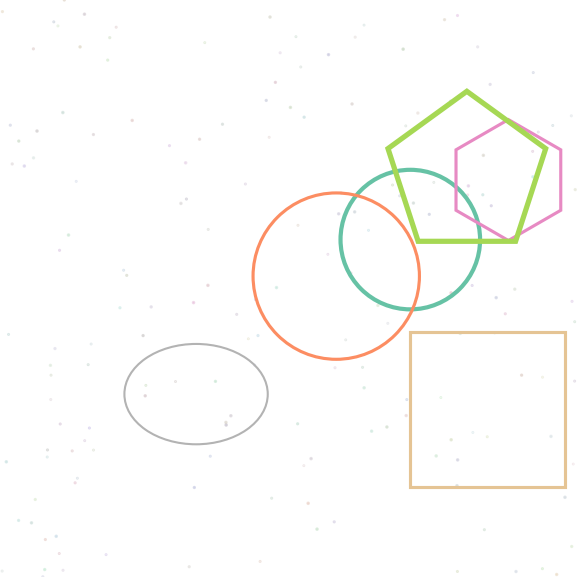[{"shape": "circle", "thickness": 2, "radius": 0.6, "center": [0.71, 0.584]}, {"shape": "circle", "thickness": 1.5, "radius": 0.72, "center": [0.582, 0.521]}, {"shape": "hexagon", "thickness": 1.5, "radius": 0.52, "center": [0.88, 0.687]}, {"shape": "pentagon", "thickness": 2.5, "radius": 0.72, "center": [0.808, 0.697]}, {"shape": "square", "thickness": 1.5, "radius": 0.67, "center": [0.844, 0.29]}, {"shape": "oval", "thickness": 1, "radius": 0.62, "center": [0.34, 0.317]}]